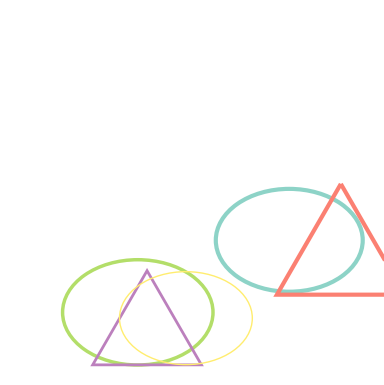[{"shape": "oval", "thickness": 3, "radius": 0.95, "center": [0.751, 0.376]}, {"shape": "triangle", "thickness": 3, "radius": 0.96, "center": [0.885, 0.33]}, {"shape": "oval", "thickness": 2.5, "radius": 0.98, "center": [0.358, 0.189]}, {"shape": "triangle", "thickness": 2, "radius": 0.82, "center": [0.382, 0.134]}, {"shape": "oval", "thickness": 1, "radius": 0.86, "center": [0.483, 0.174]}]